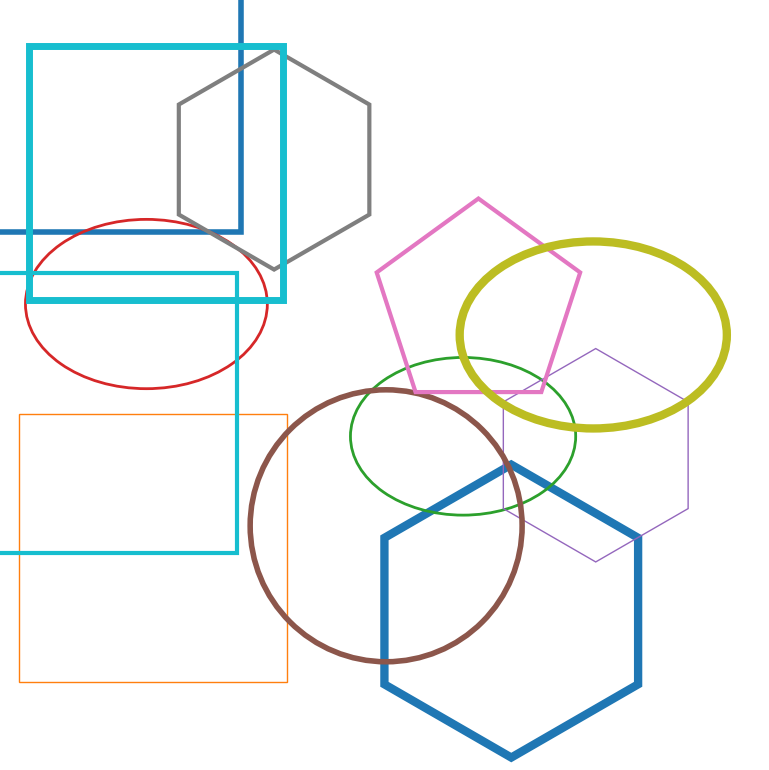[{"shape": "hexagon", "thickness": 3, "radius": 0.95, "center": [0.664, 0.206]}, {"shape": "square", "thickness": 2, "radius": 0.91, "center": [0.131, 0.88]}, {"shape": "square", "thickness": 0.5, "radius": 0.87, "center": [0.199, 0.288]}, {"shape": "oval", "thickness": 1, "radius": 0.73, "center": [0.601, 0.433]}, {"shape": "oval", "thickness": 1, "radius": 0.79, "center": [0.19, 0.605]}, {"shape": "hexagon", "thickness": 0.5, "radius": 0.69, "center": [0.774, 0.409]}, {"shape": "circle", "thickness": 2, "radius": 0.88, "center": [0.501, 0.317]}, {"shape": "pentagon", "thickness": 1.5, "radius": 0.69, "center": [0.621, 0.603]}, {"shape": "hexagon", "thickness": 1.5, "radius": 0.71, "center": [0.356, 0.793]}, {"shape": "oval", "thickness": 3, "radius": 0.87, "center": [0.77, 0.565]}, {"shape": "square", "thickness": 2.5, "radius": 0.82, "center": [0.202, 0.776]}, {"shape": "square", "thickness": 1.5, "radius": 0.91, "center": [0.126, 0.464]}]